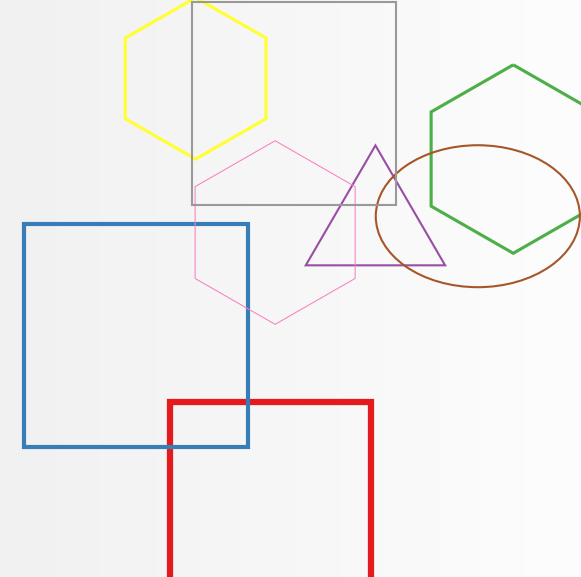[{"shape": "square", "thickness": 3, "radius": 0.86, "center": [0.465, 0.13]}, {"shape": "square", "thickness": 2, "radius": 0.96, "center": [0.234, 0.419]}, {"shape": "hexagon", "thickness": 1.5, "radius": 0.82, "center": [0.883, 0.724]}, {"shape": "triangle", "thickness": 1, "radius": 0.69, "center": [0.646, 0.609]}, {"shape": "hexagon", "thickness": 1.5, "radius": 0.7, "center": [0.337, 0.863]}, {"shape": "oval", "thickness": 1, "radius": 0.88, "center": [0.822, 0.625]}, {"shape": "hexagon", "thickness": 0.5, "radius": 0.79, "center": [0.473, 0.596]}, {"shape": "square", "thickness": 1, "radius": 0.88, "center": [0.506, 0.819]}]